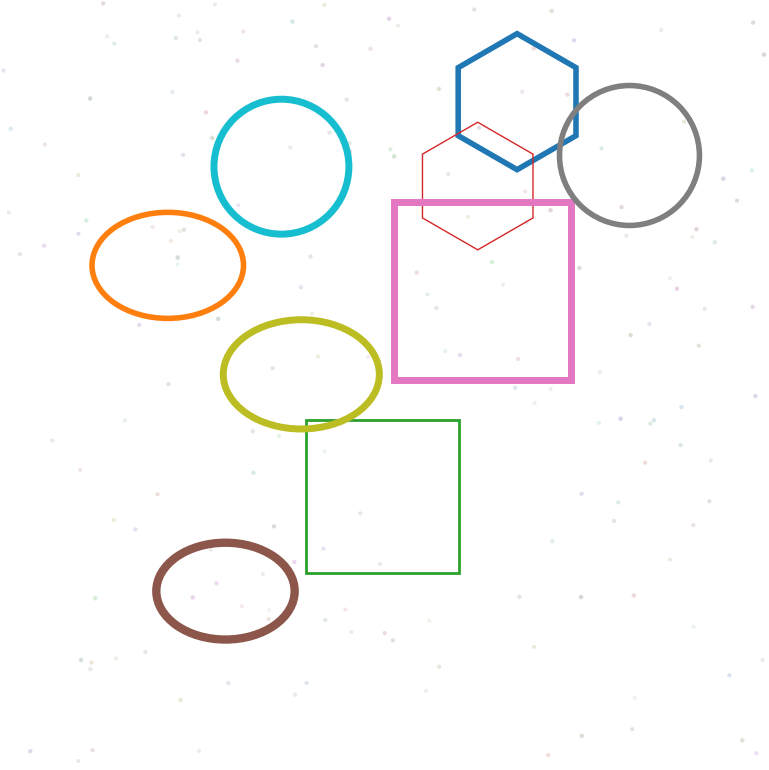[{"shape": "hexagon", "thickness": 2, "radius": 0.44, "center": [0.672, 0.868]}, {"shape": "oval", "thickness": 2, "radius": 0.49, "center": [0.218, 0.655]}, {"shape": "square", "thickness": 1, "radius": 0.5, "center": [0.496, 0.355]}, {"shape": "hexagon", "thickness": 0.5, "radius": 0.41, "center": [0.62, 0.758]}, {"shape": "oval", "thickness": 3, "radius": 0.45, "center": [0.293, 0.232]}, {"shape": "square", "thickness": 2.5, "radius": 0.58, "center": [0.627, 0.622]}, {"shape": "circle", "thickness": 2, "radius": 0.45, "center": [0.817, 0.798]}, {"shape": "oval", "thickness": 2.5, "radius": 0.51, "center": [0.391, 0.514]}, {"shape": "circle", "thickness": 2.5, "radius": 0.44, "center": [0.365, 0.784]}]